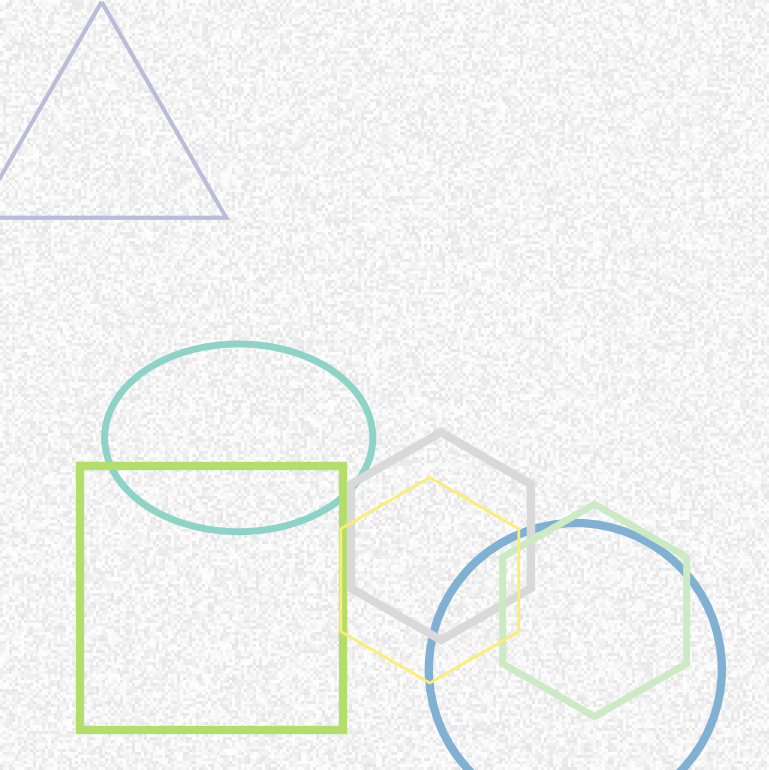[{"shape": "oval", "thickness": 2.5, "radius": 0.87, "center": [0.31, 0.431]}, {"shape": "triangle", "thickness": 1.5, "radius": 0.93, "center": [0.132, 0.811]}, {"shape": "circle", "thickness": 3, "radius": 0.95, "center": [0.747, 0.131]}, {"shape": "square", "thickness": 3, "radius": 0.85, "center": [0.275, 0.223]}, {"shape": "hexagon", "thickness": 3, "radius": 0.67, "center": [0.573, 0.304]}, {"shape": "hexagon", "thickness": 2.5, "radius": 0.69, "center": [0.772, 0.207]}, {"shape": "hexagon", "thickness": 1, "radius": 0.67, "center": [0.558, 0.247]}]